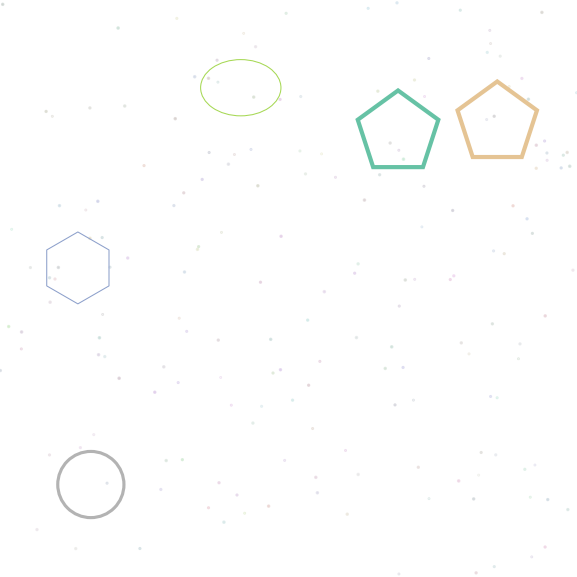[{"shape": "pentagon", "thickness": 2, "radius": 0.37, "center": [0.689, 0.769]}, {"shape": "hexagon", "thickness": 0.5, "radius": 0.31, "center": [0.135, 0.535]}, {"shape": "oval", "thickness": 0.5, "radius": 0.35, "center": [0.417, 0.847]}, {"shape": "pentagon", "thickness": 2, "radius": 0.36, "center": [0.861, 0.786]}, {"shape": "circle", "thickness": 1.5, "radius": 0.29, "center": [0.157, 0.16]}]